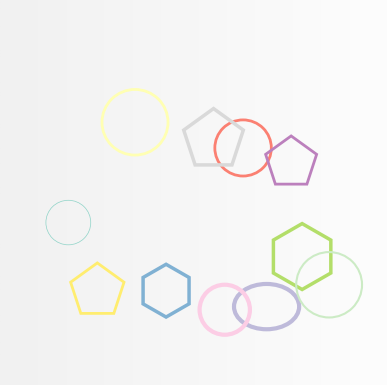[{"shape": "circle", "thickness": 0.5, "radius": 0.29, "center": [0.176, 0.422]}, {"shape": "circle", "thickness": 2, "radius": 0.43, "center": [0.348, 0.682]}, {"shape": "oval", "thickness": 3, "radius": 0.42, "center": [0.688, 0.204]}, {"shape": "circle", "thickness": 2, "radius": 0.36, "center": [0.627, 0.616]}, {"shape": "hexagon", "thickness": 2.5, "radius": 0.34, "center": [0.429, 0.245]}, {"shape": "hexagon", "thickness": 2.5, "radius": 0.43, "center": [0.78, 0.334]}, {"shape": "circle", "thickness": 3, "radius": 0.32, "center": [0.58, 0.195]}, {"shape": "pentagon", "thickness": 2.5, "radius": 0.4, "center": [0.551, 0.637]}, {"shape": "pentagon", "thickness": 2, "radius": 0.35, "center": [0.751, 0.578]}, {"shape": "circle", "thickness": 1.5, "radius": 0.42, "center": [0.849, 0.26]}, {"shape": "pentagon", "thickness": 2, "radius": 0.36, "center": [0.251, 0.245]}]